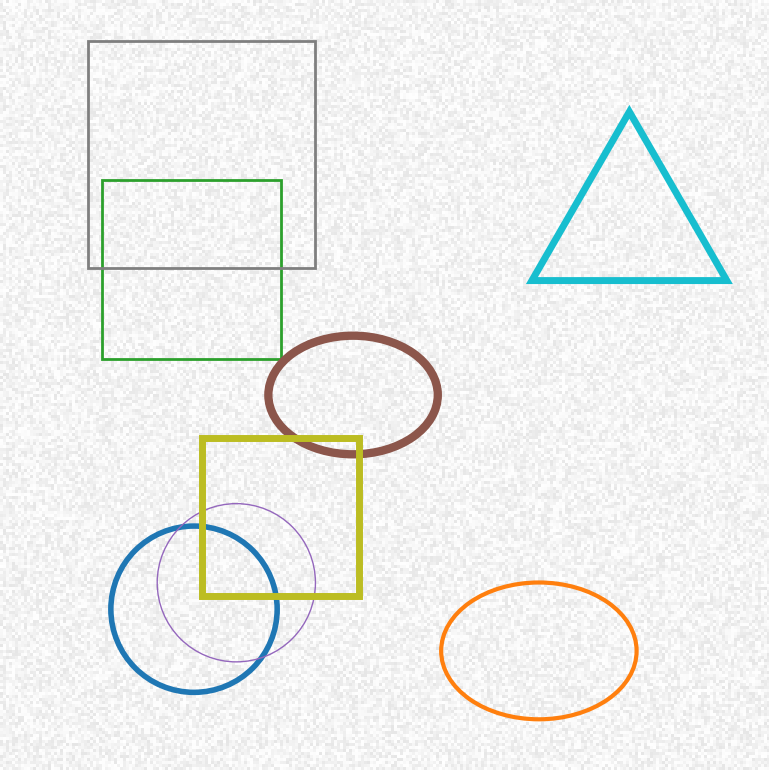[{"shape": "circle", "thickness": 2, "radius": 0.54, "center": [0.252, 0.209]}, {"shape": "oval", "thickness": 1.5, "radius": 0.63, "center": [0.7, 0.155]}, {"shape": "square", "thickness": 1, "radius": 0.58, "center": [0.249, 0.65]}, {"shape": "circle", "thickness": 0.5, "radius": 0.51, "center": [0.307, 0.243]}, {"shape": "oval", "thickness": 3, "radius": 0.55, "center": [0.459, 0.487]}, {"shape": "square", "thickness": 1, "radius": 0.74, "center": [0.262, 0.799]}, {"shape": "square", "thickness": 2.5, "radius": 0.51, "center": [0.365, 0.328]}, {"shape": "triangle", "thickness": 2.5, "radius": 0.73, "center": [0.817, 0.709]}]